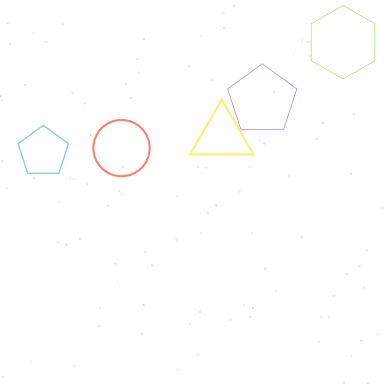[{"shape": "pentagon", "thickness": 1, "radius": 0.34, "center": [0.112, 0.606]}, {"shape": "circle", "thickness": 1.5, "radius": 0.37, "center": [0.316, 0.615]}, {"shape": "hexagon", "thickness": 0.5, "radius": 0.48, "center": [0.891, 0.89]}, {"shape": "pentagon", "thickness": 0.5, "radius": 0.47, "center": [0.681, 0.74]}, {"shape": "triangle", "thickness": 1.5, "radius": 0.48, "center": [0.576, 0.647]}]